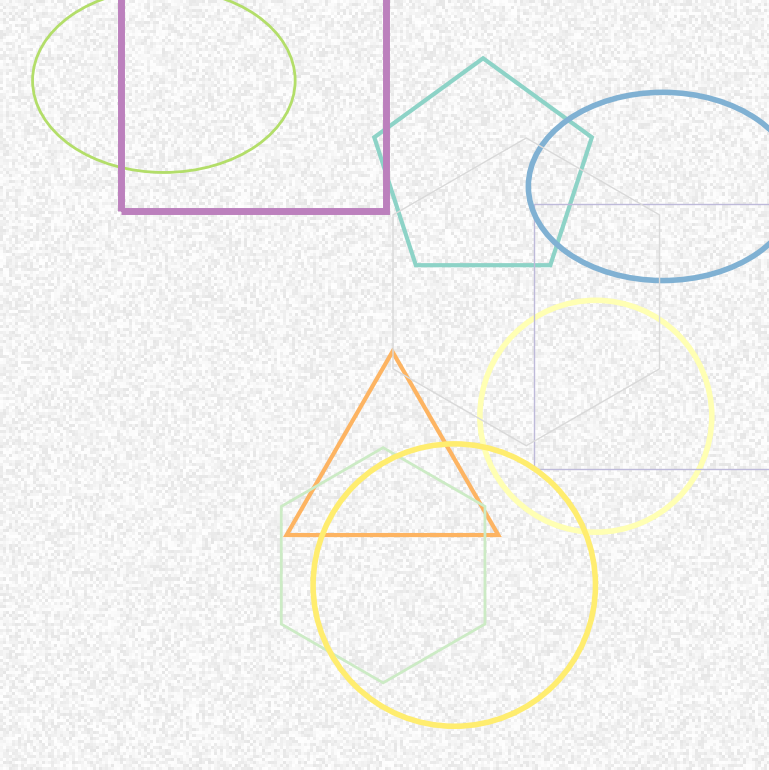[{"shape": "pentagon", "thickness": 1.5, "radius": 0.74, "center": [0.627, 0.776]}, {"shape": "circle", "thickness": 2, "radius": 0.75, "center": [0.774, 0.459]}, {"shape": "square", "thickness": 0.5, "radius": 0.86, "center": [0.865, 0.563]}, {"shape": "oval", "thickness": 2, "radius": 0.87, "center": [0.861, 0.758]}, {"shape": "triangle", "thickness": 1.5, "radius": 0.79, "center": [0.51, 0.385]}, {"shape": "oval", "thickness": 1, "radius": 0.85, "center": [0.213, 0.895]}, {"shape": "hexagon", "thickness": 0.5, "radius": 1.0, "center": [0.683, 0.621]}, {"shape": "square", "thickness": 2.5, "radius": 0.86, "center": [0.329, 0.898]}, {"shape": "hexagon", "thickness": 1, "radius": 0.76, "center": [0.498, 0.266]}, {"shape": "circle", "thickness": 2, "radius": 0.92, "center": [0.59, 0.24]}]